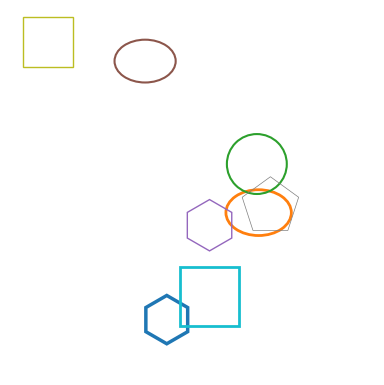[{"shape": "hexagon", "thickness": 2.5, "radius": 0.31, "center": [0.433, 0.17]}, {"shape": "oval", "thickness": 2, "radius": 0.42, "center": [0.672, 0.448]}, {"shape": "circle", "thickness": 1.5, "radius": 0.39, "center": [0.667, 0.574]}, {"shape": "hexagon", "thickness": 1, "radius": 0.33, "center": [0.544, 0.415]}, {"shape": "oval", "thickness": 1.5, "radius": 0.4, "center": [0.377, 0.841]}, {"shape": "pentagon", "thickness": 0.5, "radius": 0.39, "center": [0.702, 0.464]}, {"shape": "square", "thickness": 1, "radius": 0.32, "center": [0.124, 0.892]}, {"shape": "square", "thickness": 2, "radius": 0.38, "center": [0.545, 0.229]}]